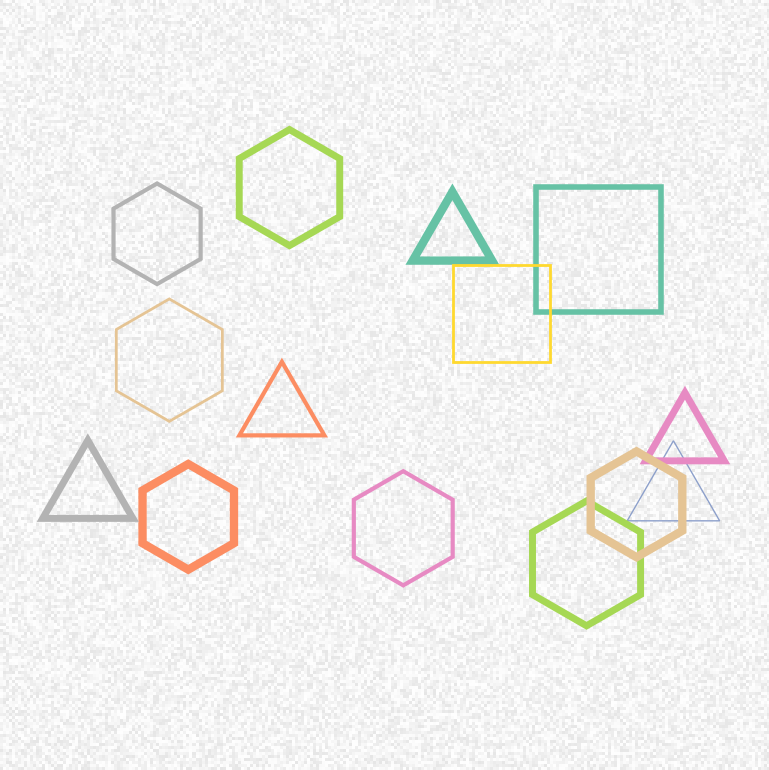[{"shape": "square", "thickness": 2, "radius": 0.41, "center": [0.777, 0.676]}, {"shape": "triangle", "thickness": 3, "radius": 0.3, "center": [0.588, 0.691]}, {"shape": "hexagon", "thickness": 3, "radius": 0.34, "center": [0.244, 0.329]}, {"shape": "triangle", "thickness": 1.5, "radius": 0.32, "center": [0.366, 0.466]}, {"shape": "triangle", "thickness": 0.5, "radius": 0.35, "center": [0.875, 0.358]}, {"shape": "hexagon", "thickness": 1.5, "radius": 0.37, "center": [0.524, 0.314]}, {"shape": "triangle", "thickness": 2.5, "radius": 0.29, "center": [0.89, 0.431]}, {"shape": "hexagon", "thickness": 2.5, "radius": 0.41, "center": [0.762, 0.268]}, {"shape": "hexagon", "thickness": 2.5, "radius": 0.38, "center": [0.376, 0.756]}, {"shape": "square", "thickness": 1, "radius": 0.32, "center": [0.651, 0.593]}, {"shape": "hexagon", "thickness": 1, "radius": 0.4, "center": [0.22, 0.532]}, {"shape": "hexagon", "thickness": 3, "radius": 0.34, "center": [0.827, 0.345]}, {"shape": "hexagon", "thickness": 1.5, "radius": 0.33, "center": [0.204, 0.696]}, {"shape": "triangle", "thickness": 2.5, "radius": 0.34, "center": [0.114, 0.361]}]